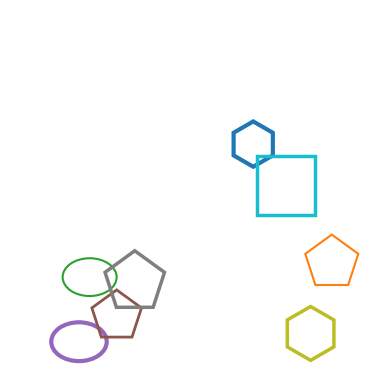[{"shape": "hexagon", "thickness": 3, "radius": 0.29, "center": [0.658, 0.626]}, {"shape": "pentagon", "thickness": 1.5, "radius": 0.36, "center": [0.862, 0.318]}, {"shape": "oval", "thickness": 1.5, "radius": 0.35, "center": [0.233, 0.28]}, {"shape": "oval", "thickness": 3, "radius": 0.36, "center": [0.205, 0.112]}, {"shape": "pentagon", "thickness": 2, "radius": 0.34, "center": [0.303, 0.179]}, {"shape": "pentagon", "thickness": 2.5, "radius": 0.41, "center": [0.35, 0.267]}, {"shape": "hexagon", "thickness": 2.5, "radius": 0.35, "center": [0.807, 0.134]}, {"shape": "square", "thickness": 2.5, "radius": 0.38, "center": [0.742, 0.518]}]